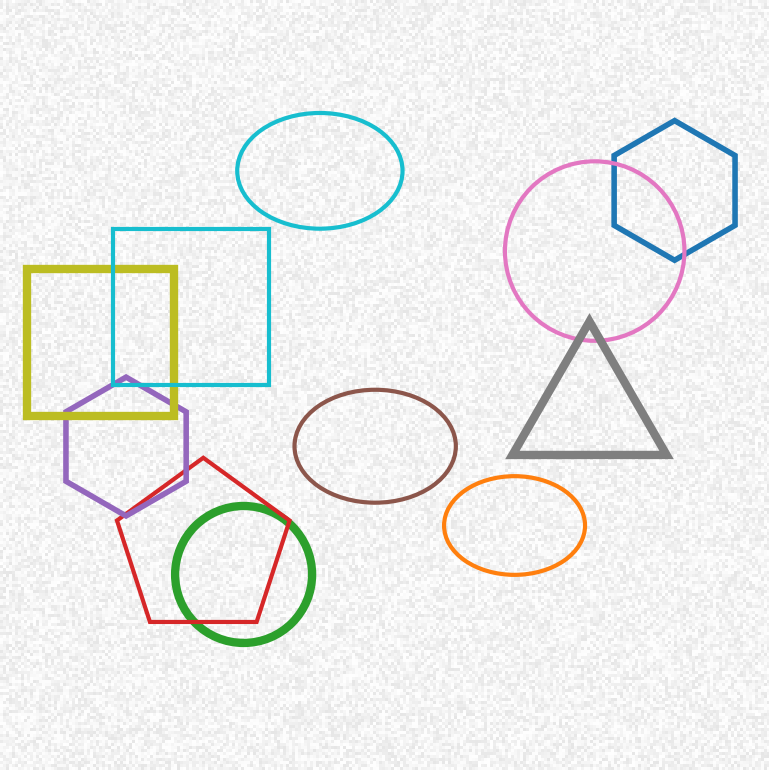[{"shape": "hexagon", "thickness": 2, "radius": 0.45, "center": [0.876, 0.753]}, {"shape": "oval", "thickness": 1.5, "radius": 0.46, "center": [0.668, 0.318]}, {"shape": "circle", "thickness": 3, "radius": 0.44, "center": [0.316, 0.254]}, {"shape": "pentagon", "thickness": 1.5, "radius": 0.59, "center": [0.264, 0.288]}, {"shape": "hexagon", "thickness": 2, "radius": 0.45, "center": [0.164, 0.42]}, {"shape": "oval", "thickness": 1.5, "radius": 0.52, "center": [0.487, 0.42]}, {"shape": "circle", "thickness": 1.5, "radius": 0.58, "center": [0.772, 0.674]}, {"shape": "triangle", "thickness": 3, "radius": 0.58, "center": [0.766, 0.467]}, {"shape": "square", "thickness": 3, "radius": 0.48, "center": [0.13, 0.555]}, {"shape": "square", "thickness": 1.5, "radius": 0.51, "center": [0.248, 0.601]}, {"shape": "oval", "thickness": 1.5, "radius": 0.54, "center": [0.415, 0.778]}]